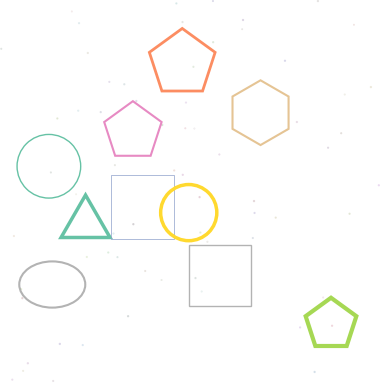[{"shape": "triangle", "thickness": 2.5, "radius": 0.37, "center": [0.222, 0.42]}, {"shape": "circle", "thickness": 1, "radius": 0.41, "center": [0.127, 0.568]}, {"shape": "pentagon", "thickness": 2, "radius": 0.45, "center": [0.473, 0.836]}, {"shape": "square", "thickness": 0.5, "radius": 0.41, "center": [0.37, 0.462]}, {"shape": "pentagon", "thickness": 1.5, "radius": 0.39, "center": [0.345, 0.659]}, {"shape": "pentagon", "thickness": 3, "radius": 0.35, "center": [0.86, 0.157]}, {"shape": "circle", "thickness": 2.5, "radius": 0.36, "center": [0.49, 0.448]}, {"shape": "hexagon", "thickness": 1.5, "radius": 0.42, "center": [0.677, 0.707]}, {"shape": "square", "thickness": 1, "radius": 0.4, "center": [0.572, 0.284]}, {"shape": "oval", "thickness": 1.5, "radius": 0.43, "center": [0.136, 0.261]}]